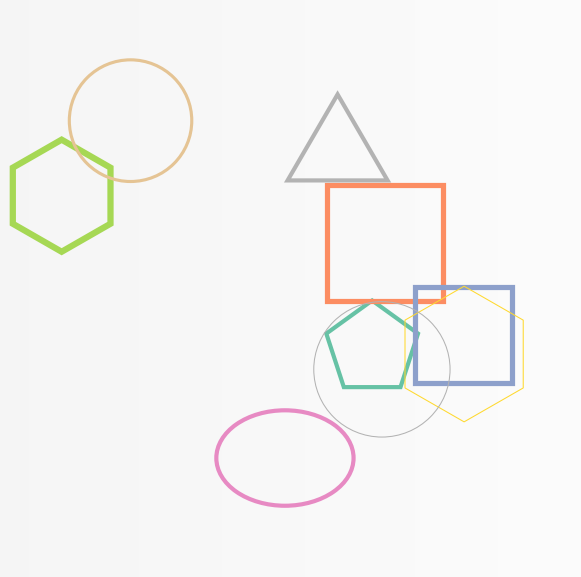[{"shape": "pentagon", "thickness": 2, "radius": 0.41, "center": [0.64, 0.396]}, {"shape": "square", "thickness": 2.5, "radius": 0.5, "center": [0.662, 0.579]}, {"shape": "square", "thickness": 2.5, "radius": 0.42, "center": [0.797, 0.418]}, {"shape": "oval", "thickness": 2, "radius": 0.59, "center": [0.49, 0.206]}, {"shape": "hexagon", "thickness": 3, "radius": 0.49, "center": [0.106, 0.66]}, {"shape": "hexagon", "thickness": 0.5, "radius": 0.59, "center": [0.798, 0.386]}, {"shape": "circle", "thickness": 1.5, "radius": 0.53, "center": [0.225, 0.79]}, {"shape": "triangle", "thickness": 2, "radius": 0.5, "center": [0.581, 0.736]}, {"shape": "circle", "thickness": 0.5, "radius": 0.59, "center": [0.657, 0.36]}]